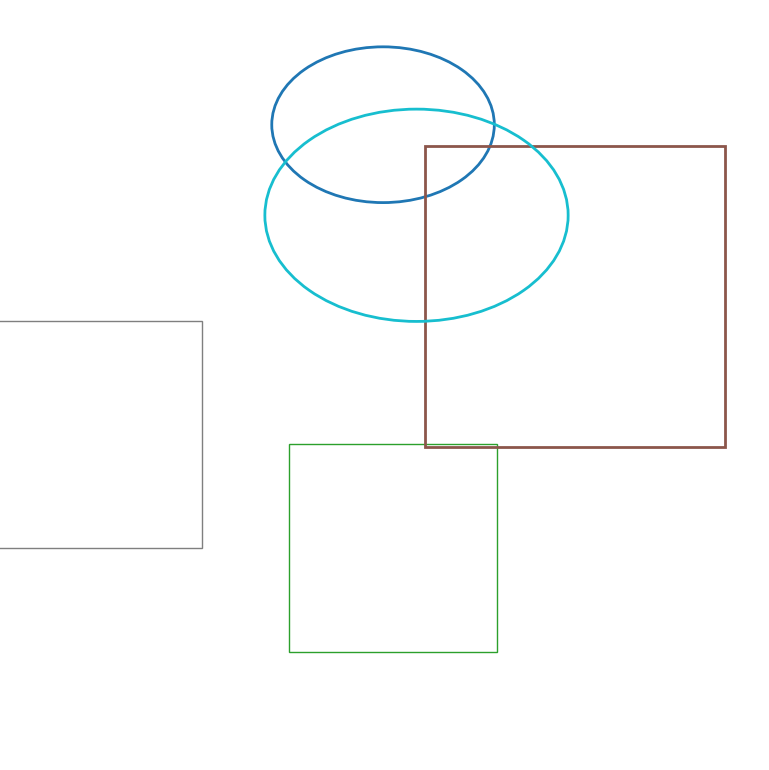[{"shape": "oval", "thickness": 1, "radius": 0.72, "center": [0.497, 0.838]}, {"shape": "square", "thickness": 0.5, "radius": 0.67, "center": [0.511, 0.288]}, {"shape": "square", "thickness": 1, "radius": 0.97, "center": [0.747, 0.615]}, {"shape": "square", "thickness": 0.5, "radius": 0.74, "center": [0.115, 0.436]}, {"shape": "oval", "thickness": 1, "radius": 0.98, "center": [0.541, 0.72]}]